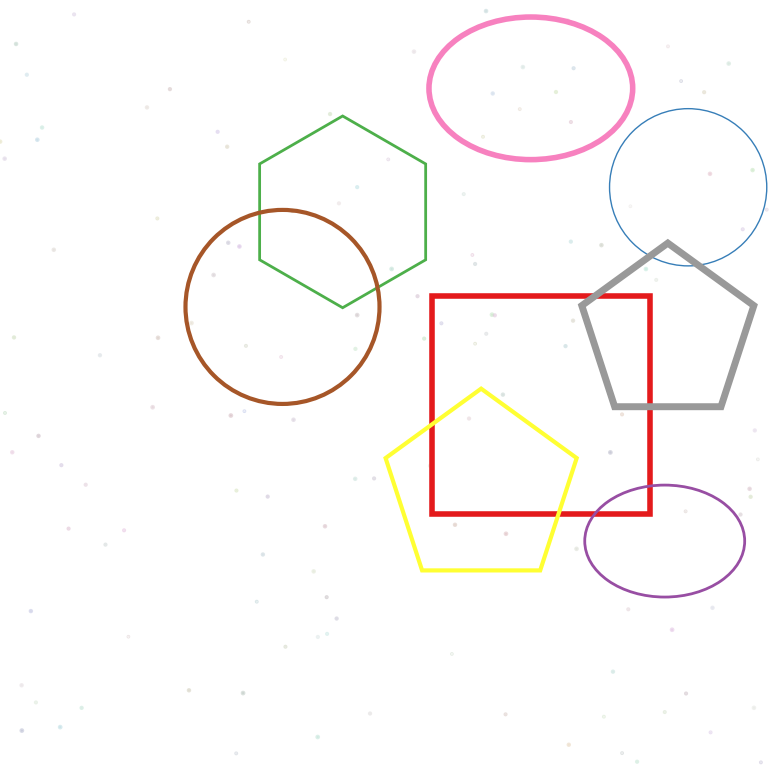[{"shape": "square", "thickness": 2, "radius": 0.71, "center": [0.703, 0.474]}, {"shape": "circle", "thickness": 0.5, "radius": 0.51, "center": [0.894, 0.757]}, {"shape": "hexagon", "thickness": 1, "radius": 0.62, "center": [0.445, 0.725]}, {"shape": "oval", "thickness": 1, "radius": 0.52, "center": [0.863, 0.297]}, {"shape": "pentagon", "thickness": 1.5, "radius": 0.65, "center": [0.625, 0.365]}, {"shape": "circle", "thickness": 1.5, "radius": 0.63, "center": [0.367, 0.601]}, {"shape": "oval", "thickness": 2, "radius": 0.66, "center": [0.689, 0.885]}, {"shape": "pentagon", "thickness": 2.5, "radius": 0.59, "center": [0.867, 0.567]}]